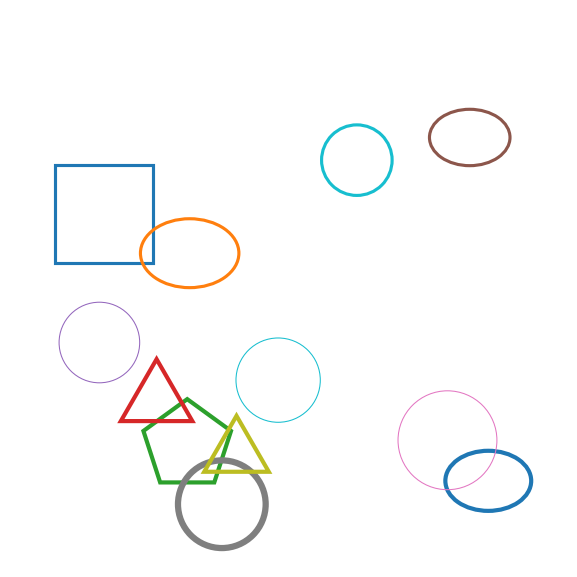[{"shape": "square", "thickness": 1.5, "radius": 0.42, "center": [0.18, 0.628]}, {"shape": "oval", "thickness": 2, "radius": 0.37, "center": [0.845, 0.167]}, {"shape": "oval", "thickness": 1.5, "radius": 0.43, "center": [0.328, 0.561]}, {"shape": "pentagon", "thickness": 2, "radius": 0.4, "center": [0.324, 0.228]}, {"shape": "triangle", "thickness": 2, "radius": 0.36, "center": [0.271, 0.306]}, {"shape": "circle", "thickness": 0.5, "radius": 0.35, "center": [0.172, 0.406]}, {"shape": "oval", "thickness": 1.5, "radius": 0.35, "center": [0.813, 0.761]}, {"shape": "circle", "thickness": 0.5, "radius": 0.43, "center": [0.775, 0.237]}, {"shape": "circle", "thickness": 3, "radius": 0.38, "center": [0.384, 0.126]}, {"shape": "triangle", "thickness": 2, "radius": 0.32, "center": [0.41, 0.214]}, {"shape": "circle", "thickness": 1.5, "radius": 0.31, "center": [0.618, 0.722]}, {"shape": "circle", "thickness": 0.5, "radius": 0.36, "center": [0.482, 0.341]}]